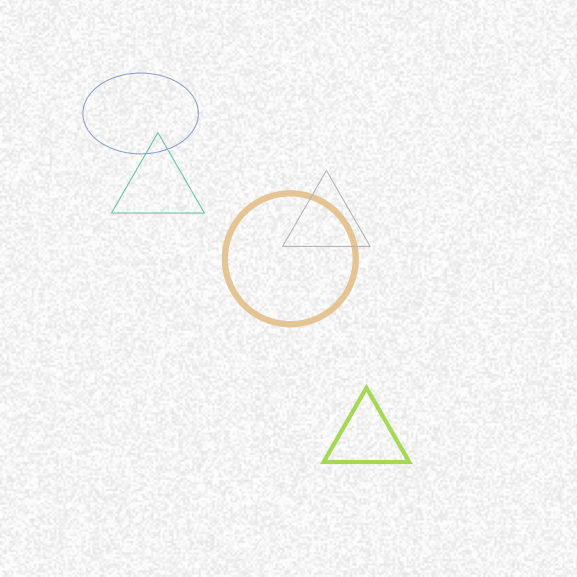[{"shape": "triangle", "thickness": 0.5, "radius": 0.46, "center": [0.273, 0.677]}, {"shape": "oval", "thickness": 0.5, "radius": 0.5, "center": [0.244, 0.803]}, {"shape": "triangle", "thickness": 2, "radius": 0.43, "center": [0.635, 0.242]}, {"shape": "circle", "thickness": 3, "radius": 0.57, "center": [0.503, 0.551]}, {"shape": "triangle", "thickness": 0.5, "radius": 0.44, "center": [0.565, 0.616]}]